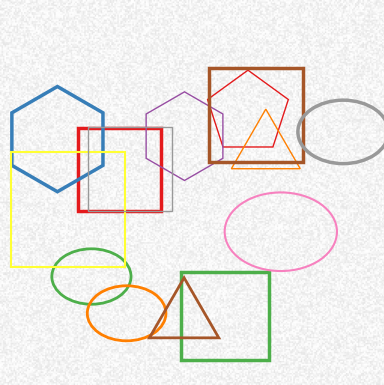[{"shape": "square", "thickness": 2.5, "radius": 0.54, "center": [0.31, 0.559]}, {"shape": "pentagon", "thickness": 1, "radius": 0.55, "center": [0.644, 0.707]}, {"shape": "hexagon", "thickness": 2.5, "radius": 0.68, "center": [0.149, 0.639]}, {"shape": "square", "thickness": 2.5, "radius": 0.57, "center": [0.585, 0.18]}, {"shape": "oval", "thickness": 2, "radius": 0.51, "center": [0.237, 0.282]}, {"shape": "hexagon", "thickness": 1, "radius": 0.58, "center": [0.479, 0.646]}, {"shape": "oval", "thickness": 2, "radius": 0.51, "center": [0.329, 0.186]}, {"shape": "triangle", "thickness": 1, "radius": 0.52, "center": [0.69, 0.613]}, {"shape": "square", "thickness": 1.5, "radius": 0.75, "center": [0.177, 0.455]}, {"shape": "triangle", "thickness": 2, "radius": 0.52, "center": [0.478, 0.175]}, {"shape": "square", "thickness": 2.5, "radius": 0.61, "center": [0.664, 0.701]}, {"shape": "oval", "thickness": 1.5, "radius": 0.73, "center": [0.729, 0.398]}, {"shape": "oval", "thickness": 2.5, "radius": 0.59, "center": [0.891, 0.657]}, {"shape": "square", "thickness": 1, "radius": 0.54, "center": [0.338, 0.561]}]